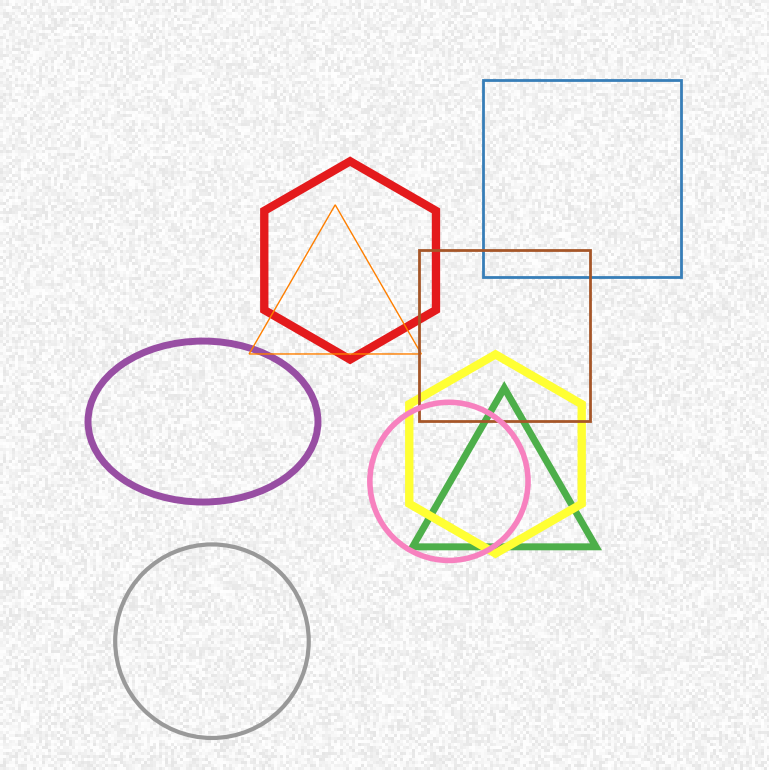[{"shape": "hexagon", "thickness": 3, "radius": 0.64, "center": [0.455, 0.662]}, {"shape": "square", "thickness": 1, "radius": 0.64, "center": [0.756, 0.768]}, {"shape": "triangle", "thickness": 2.5, "radius": 0.69, "center": [0.655, 0.359]}, {"shape": "oval", "thickness": 2.5, "radius": 0.75, "center": [0.264, 0.453]}, {"shape": "triangle", "thickness": 0.5, "radius": 0.65, "center": [0.435, 0.605]}, {"shape": "hexagon", "thickness": 3, "radius": 0.65, "center": [0.643, 0.41]}, {"shape": "square", "thickness": 1, "radius": 0.55, "center": [0.655, 0.565]}, {"shape": "circle", "thickness": 2, "radius": 0.51, "center": [0.583, 0.375]}, {"shape": "circle", "thickness": 1.5, "radius": 0.63, "center": [0.275, 0.167]}]